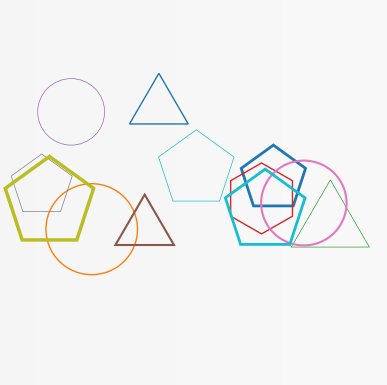[{"shape": "pentagon", "thickness": 2, "radius": 0.44, "center": [0.706, 0.536]}, {"shape": "triangle", "thickness": 1, "radius": 0.44, "center": [0.41, 0.722]}, {"shape": "circle", "thickness": 1, "radius": 0.59, "center": [0.237, 0.405]}, {"shape": "triangle", "thickness": 0.5, "radius": 0.58, "center": [0.853, 0.416]}, {"shape": "hexagon", "thickness": 1, "radius": 0.46, "center": [0.675, 0.485]}, {"shape": "circle", "thickness": 0.5, "radius": 0.43, "center": [0.184, 0.709]}, {"shape": "triangle", "thickness": 1.5, "radius": 0.44, "center": [0.373, 0.407]}, {"shape": "circle", "thickness": 1.5, "radius": 0.55, "center": [0.784, 0.473]}, {"shape": "pentagon", "thickness": 0.5, "radius": 0.41, "center": [0.108, 0.517]}, {"shape": "pentagon", "thickness": 2.5, "radius": 0.6, "center": [0.128, 0.474]}, {"shape": "pentagon", "thickness": 0.5, "radius": 0.51, "center": [0.507, 0.561]}, {"shape": "pentagon", "thickness": 2, "radius": 0.54, "center": [0.684, 0.453]}]